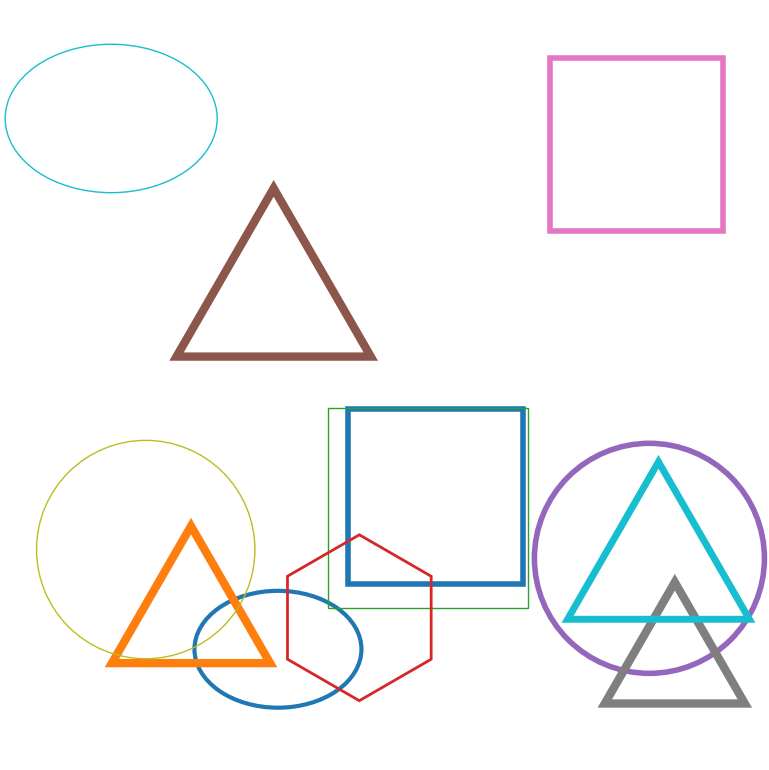[{"shape": "oval", "thickness": 1.5, "radius": 0.54, "center": [0.361, 0.157]}, {"shape": "square", "thickness": 2, "radius": 0.57, "center": [0.565, 0.355]}, {"shape": "triangle", "thickness": 3, "radius": 0.59, "center": [0.248, 0.198]}, {"shape": "square", "thickness": 0.5, "radius": 0.65, "center": [0.556, 0.34]}, {"shape": "hexagon", "thickness": 1, "radius": 0.54, "center": [0.467, 0.198]}, {"shape": "circle", "thickness": 2, "radius": 0.75, "center": [0.843, 0.275]}, {"shape": "triangle", "thickness": 3, "radius": 0.73, "center": [0.355, 0.61]}, {"shape": "square", "thickness": 2, "radius": 0.56, "center": [0.827, 0.813]}, {"shape": "triangle", "thickness": 3, "radius": 0.53, "center": [0.876, 0.139]}, {"shape": "circle", "thickness": 0.5, "radius": 0.71, "center": [0.189, 0.286]}, {"shape": "oval", "thickness": 0.5, "radius": 0.69, "center": [0.144, 0.846]}, {"shape": "triangle", "thickness": 2.5, "radius": 0.68, "center": [0.855, 0.264]}]